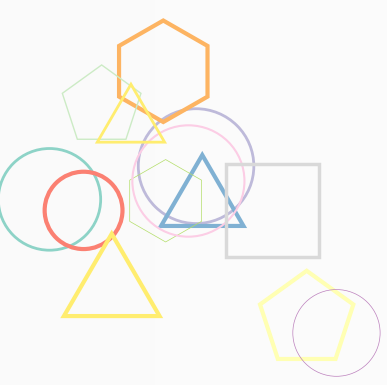[{"shape": "circle", "thickness": 2, "radius": 0.66, "center": [0.128, 0.482]}, {"shape": "pentagon", "thickness": 3, "radius": 0.63, "center": [0.791, 0.17]}, {"shape": "circle", "thickness": 2, "radius": 0.75, "center": [0.506, 0.569]}, {"shape": "circle", "thickness": 3, "radius": 0.5, "center": [0.216, 0.454]}, {"shape": "triangle", "thickness": 3, "radius": 0.61, "center": [0.522, 0.475]}, {"shape": "hexagon", "thickness": 3, "radius": 0.66, "center": [0.421, 0.815]}, {"shape": "hexagon", "thickness": 0.5, "radius": 0.54, "center": [0.427, 0.479]}, {"shape": "circle", "thickness": 1.5, "radius": 0.72, "center": [0.486, 0.53]}, {"shape": "square", "thickness": 2.5, "radius": 0.6, "center": [0.703, 0.453]}, {"shape": "circle", "thickness": 0.5, "radius": 0.56, "center": [0.868, 0.135]}, {"shape": "pentagon", "thickness": 1, "radius": 0.53, "center": [0.262, 0.725]}, {"shape": "triangle", "thickness": 3, "radius": 0.71, "center": [0.288, 0.25]}, {"shape": "triangle", "thickness": 2, "radius": 0.5, "center": [0.338, 0.681]}]